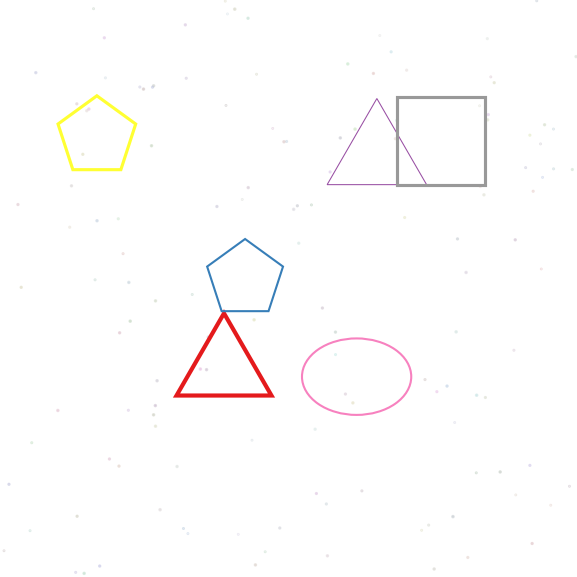[{"shape": "triangle", "thickness": 2, "radius": 0.47, "center": [0.388, 0.362]}, {"shape": "pentagon", "thickness": 1, "radius": 0.35, "center": [0.424, 0.516]}, {"shape": "triangle", "thickness": 0.5, "radius": 0.5, "center": [0.653, 0.729]}, {"shape": "pentagon", "thickness": 1.5, "radius": 0.35, "center": [0.168, 0.763]}, {"shape": "oval", "thickness": 1, "radius": 0.47, "center": [0.618, 0.347]}, {"shape": "square", "thickness": 1.5, "radius": 0.38, "center": [0.764, 0.755]}]